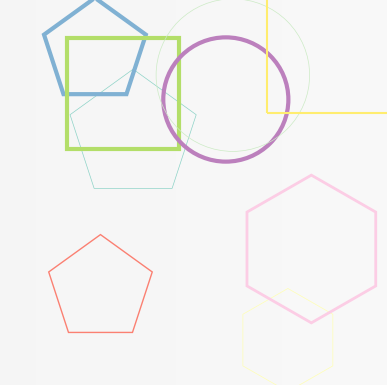[{"shape": "pentagon", "thickness": 0.5, "radius": 0.86, "center": [0.344, 0.649]}, {"shape": "hexagon", "thickness": 0.5, "radius": 0.67, "center": [0.743, 0.117]}, {"shape": "pentagon", "thickness": 1, "radius": 0.7, "center": [0.259, 0.25]}, {"shape": "pentagon", "thickness": 3, "radius": 0.69, "center": [0.245, 0.867]}, {"shape": "square", "thickness": 3, "radius": 0.72, "center": [0.318, 0.757]}, {"shape": "hexagon", "thickness": 2, "radius": 0.96, "center": [0.803, 0.353]}, {"shape": "circle", "thickness": 3, "radius": 0.81, "center": [0.583, 0.742]}, {"shape": "circle", "thickness": 0.5, "radius": 0.99, "center": [0.601, 0.805]}, {"shape": "square", "thickness": 1.5, "radius": 0.95, "center": [0.879, 0.898]}]